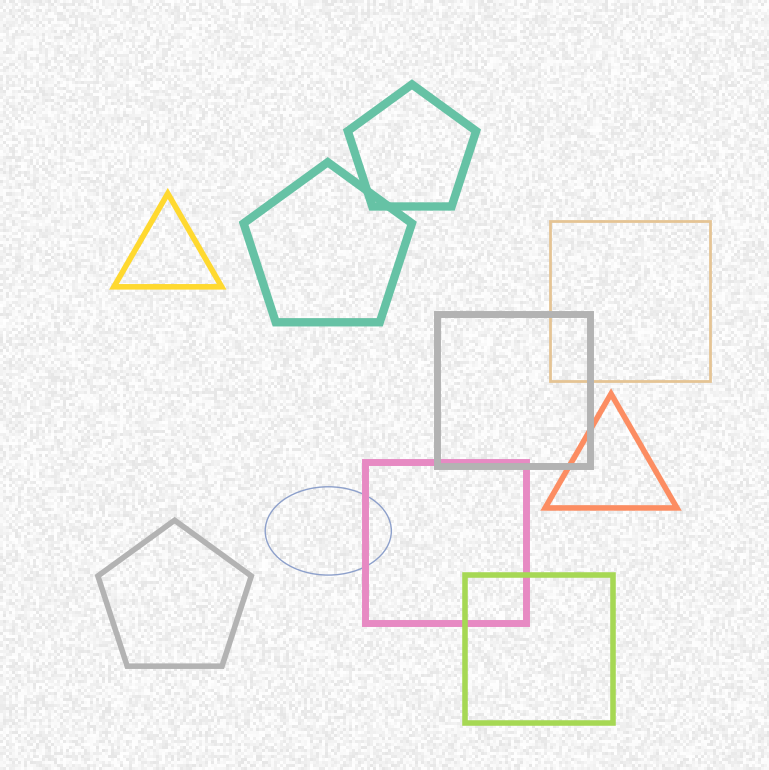[{"shape": "pentagon", "thickness": 3, "radius": 0.44, "center": [0.535, 0.803]}, {"shape": "pentagon", "thickness": 3, "radius": 0.57, "center": [0.426, 0.674]}, {"shape": "triangle", "thickness": 2, "radius": 0.49, "center": [0.794, 0.39]}, {"shape": "oval", "thickness": 0.5, "radius": 0.41, "center": [0.426, 0.31]}, {"shape": "square", "thickness": 2.5, "radius": 0.52, "center": [0.579, 0.295]}, {"shape": "square", "thickness": 2, "radius": 0.48, "center": [0.7, 0.157]}, {"shape": "triangle", "thickness": 2, "radius": 0.4, "center": [0.218, 0.668]}, {"shape": "square", "thickness": 1, "radius": 0.52, "center": [0.818, 0.609]}, {"shape": "pentagon", "thickness": 2, "radius": 0.52, "center": [0.227, 0.22]}, {"shape": "square", "thickness": 2.5, "radius": 0.5, "center": [0.667, 0.493]}]